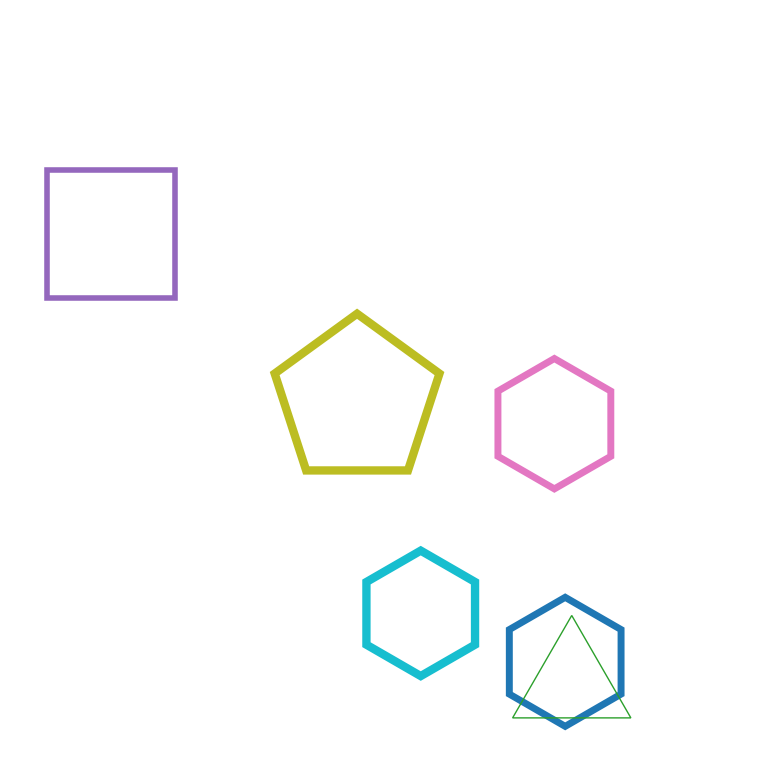[{"shape": "hexagon", "thickness": 2.5, "radius": 0.42, "center": [0.734, 0.14]}, {"shape": "triangle", "thickness": 0.5, "radius": 0.44, "center": [0.743, 0.112]}, {"shape": "square", "thickness": 2, "radius": 0.41, "center": [0.144, 0.697]}, {"shape": "hexagon", "thickness": 2.5, "radius": 0.42, "center": [0.72, 0.45]}, {"shape": "pentagon", "thickness": 3, "radius": 0.56, "center": [0.464, 0.48]}, {"shape": "hexagon", "thickness": 3, "radius": 0.41, "center": [0.546, 0.203]}]